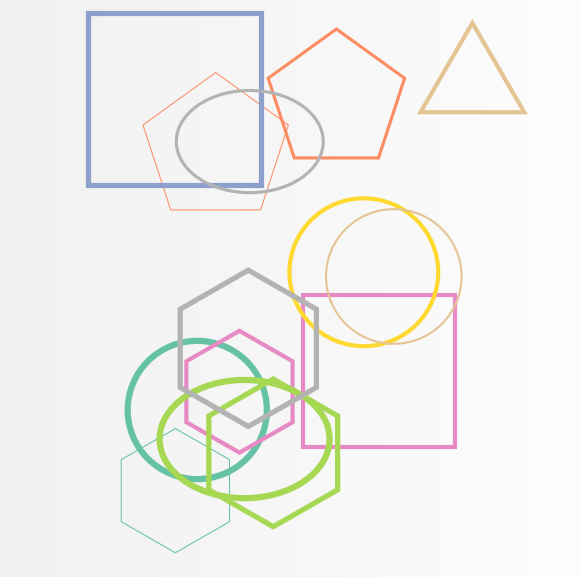[{"shape": "circle", "thickness": 3, "radius": 0.6, "center": [0.339, 0.289]}, {"shape": "hexagon", "thickness": 0.5, "radius": 0.54, "center": [0.302, 0.149]}, {"shape": "pentagon", "thickness": 0.5, "radius": 0.66, "center": [0.371, 0.742]}, {"shape": "pentagon", "thickness": 1.5, "radius": 0.62, "center": [0.579, 0.825]}, {"shape": "square", "thickness": 2.5, "radius": 0.75, "center": [0.301, 0.827]}, {"shape": "square", "thickness": 2, "radius": 0.66, "center": [0.652, 0.356]}, {"shape": "hexagon", "thickness": 2, "radius": 0.53, "center": [0.412, 0.321]}, {"shape": "oval", "thickness": 3, "radius": 0.73, "center": [0.421, 0.239]}, {"shape": "hexagon", "thickness": 2.5, "radius": 0.64, "center": [0.47, 0.215]}, {"shape": "circle", "thickness": 2, "radius": 0.64, "center": [0.626, 0.528]}, {"shape": "triangle", "thickness": 2, "radius": 0.52, "center": [0.813, 0.856]}, {"shape": "circle", "thickness": 1, "radius": 0.58, "center": [0.678, 0.52]}, {"shape": "oval", "thickness": 1.5, "radius": 0.63, "center": [0.43, 0.754]}, {"shape": "hexagon", "thickness": 2.5, "radius": 0.68, "center": [0.427, 0.396]}]